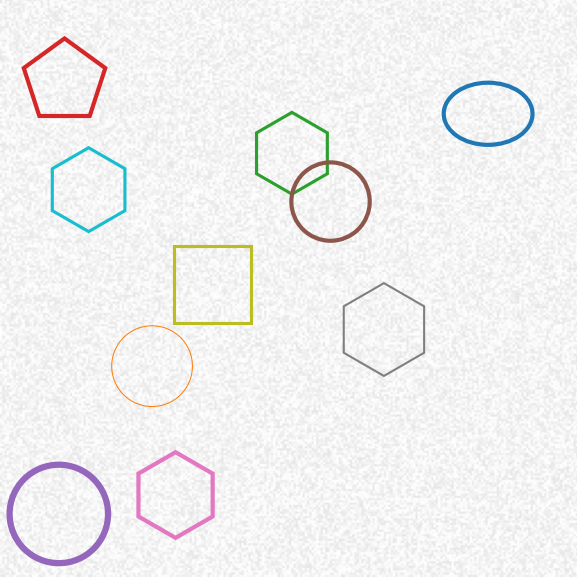[{"shape": "oval", "thickness": 2, "radius": 0.38, "center": [0.845, 0.802]}, {"shape": "circle", "thickness": 0.5, "radius": 0.35, "center": [0.263, 0.365]}, {"shape": "hexagon", "thickness": 1.5, "radius": 0.35, "center": [0.506, 0.734]}, {"shape": "pentagon", "thickness": 2, "radius": 0.37, "center": [0.112, 0.858]}, {"shape": "circle", "thickness": 3, "radius": 0.43, "center": [0.102, 0.109]}, {"shape": "circle", "thickness": 2, "radius": 0.34, "center": [0.572, 0.65]}, {"shape": "hexagon", "thickness": 2, "radius": 0.37, "center": [0.304, 0.142]}, {"shape": "hexagon", "thickness": 1, "radius": 0.4, "center": [0.665, 0.428]}, {"shape": "square", "thickness": 1.5, "radius": 0.33, "center": [0.368, 0.507]}, {"shape": "hexagon", "thickness": 1.5, "radius": 0.36, "center": [0.153, 0.671]}]